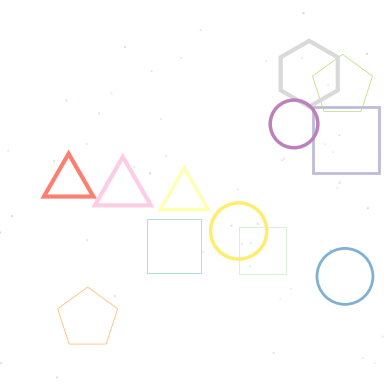[{"shape": "square", "thickness": 0.5, "radius": 0.35, "center": [0.453, 0.361]}, {"shape": "triangle", "thickness": 2.5, "radius": 0.36, "center": [0.479, 0.491]}, {"shape": "square", "thickness": 2, "radius": 0.43, "center": [0.898, 0.635]}, {"shape": "triangle", "thickness": 3, "radius": 0.37, "center": [0.178, 0.527]}, {"shape": "circle", "thickness": 2, "radius": 0.36, "center": [0.896, 0.282]}, {"shape": "pentagon", "thickness": 0.5, "radius": 0.41, "center": [0.228, 0.173]}, {"shape": "pentagon", "thickness": 0.5, "radius": 0.41, "center": [0.89, 0.777]}, {"shape": "triangle", "thickness": 3, "radius": 0.42, "center": [0.319, 0.509]}, {"shape": "hexagon", "thickness": 3, "radius": 0.43, "center": [0.803, 0.808]}, {"shape": "circle", "thickness": 2.5, "radius": 0.31, "center": [0.764, 0.678]}, {"shape": "square", "thickness": 0.5, "radius": 0.31, "center": [0.682, 0.348]}, {"shape": "circle", "thickness": 2.5, "radius": 0.36, "center": [0.62, 0.4]}]